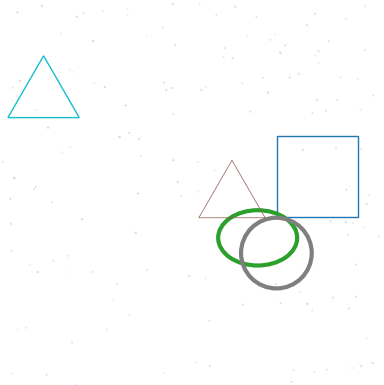[{"shape": "square", "thickness": 1, "radius": 0.53, "center": [0.825, 0.542]}, {"shape": "oval", "thickness": 3, "radius": 0.51, "center": [0.669, 0.382]}, {"shape": "triangle", "thickness": 0.5, "radius": 0.5, "center": [0.603, 0.484]}, {"shape": "circle", "thickness": 3, "radius": 0.46, "center": [0.718, 0.343]}, {"shape": "triangle", "thickness": 1, "radius": 0.54, "center": [0.113, 0.748]}]